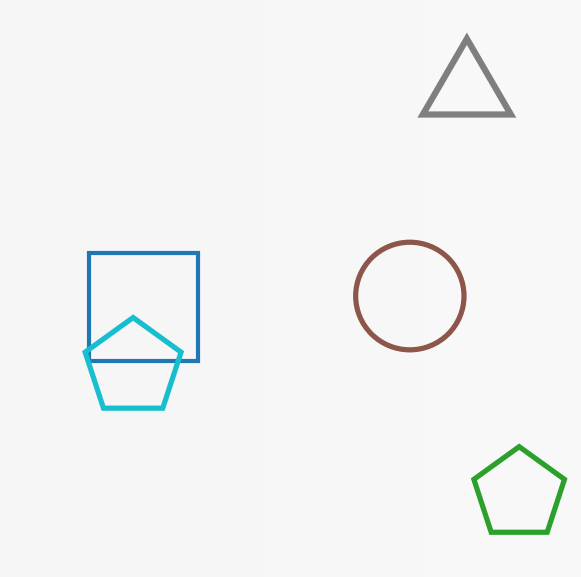[{"shape": "square", "thickness": 2, "radius": 0.47, "center": [0.247, 0.468]}, {"shape": "pentagon", "thickness": 2.5, "radius": 0.41, "center": [0.893, 0.144]}, {"shape": "circle", "thickness": 2.5, "radius": 0.47, "center": [0.705, 0.487]}, {"shape": "triangle", "thickness": 3, "radius": 0.44, "center": [0.803, 0.845]}, {"shape": "pentagon", "thickness": 2.5, "radius": 0.43, "center": [0.229, 0.363]}]